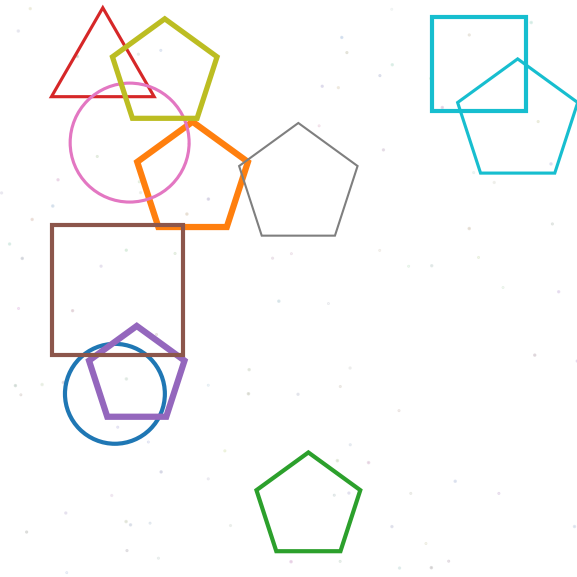[{"shape": "circle", "thickness": 2, "radius": 0.43, "center": [0.199, 0.317]}, {"shape": "pentagon", "thickness": 3, "radius": 0.5, "center": [0.333, 0.688]}, {"shape": "pentagon", "thickness": 2, "radius": 0.47, "center": [0.534, 0.121]}, {"shape": "triangle", "thickness": 1.5, "radius": 0.51, "center": [0.178, 0.883]}, {"shape": "pentagon", "thickness": 3, "radius": 0.43, "center": [0.237, 0.348]}, {"shape": "square", "thickness": 2, "radius": 0.57, "center": [0.203, 0.497]}, {"shape": "circle", "thickness": 1.5, "radius": 0.51, "center": [0.224, 0.752]}, {"shape": "pentagon", "thickness": 1, "radius": 0.54, "center": [0.517, 0.678]}, {"shape": "pentagon", "thickness": 2.5, "radius": 0.48, "center": [0.285, 0.871]}, {"shape": "square", "thickness": 2, "radius": 0.41, "center": [0.829, 0.888]}, {"shape": "pentagon", "thickness": 1.5, "radius": 0.55, "center": [0.896, 0.788]}]